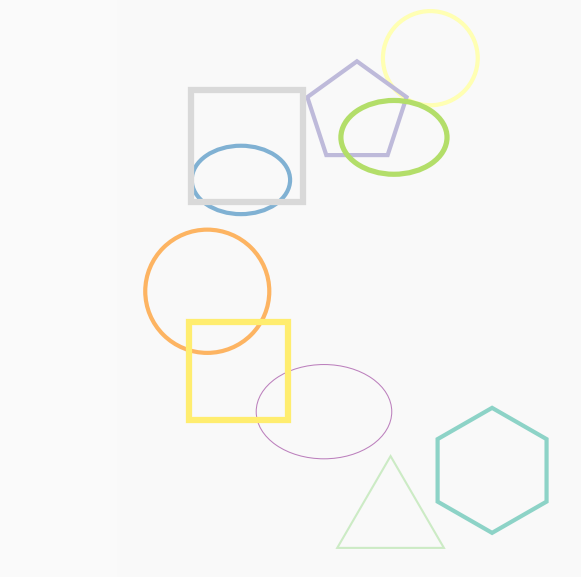[{"shape": "hexagon", "thickness": 2, "radius": 0.54, "center": [0.847, 0.185]}, {"shape": "circle", "thickness": 2, "radius": 0.41, "center": [0.74, 0.898]}, {"shape": "pentagon", "thickness": 2, "radius": 0.45, "center": [0.614, 0.803]}, {"shape": "oval", "thickness": 2, "radius": 0.42, "center": [0.414, 0.688]}, {"shape": "circle", "thickness": 2, "radius": 0.53, "center": [0.357, 0.495]}, {"shape": "oval", "thickness": 2.5, "radius": 0.46, "center": [0.678, 0.761]}, {"shape": "square", "thickness": 3, "radius": 0.48, "center": [0.425, 0.746]}, {"shape": "oval", "thickness": 0.5, "radius": 0.58, "center": [0.557, 0.286]}, {"shape": "triangle", "thickness": 1, "radius": 0.53, "center": [0.672, 0.103]}, {"shape": "square", "thickness": 3, "radius": 0.42, "center": [0.41, 0.357]}]